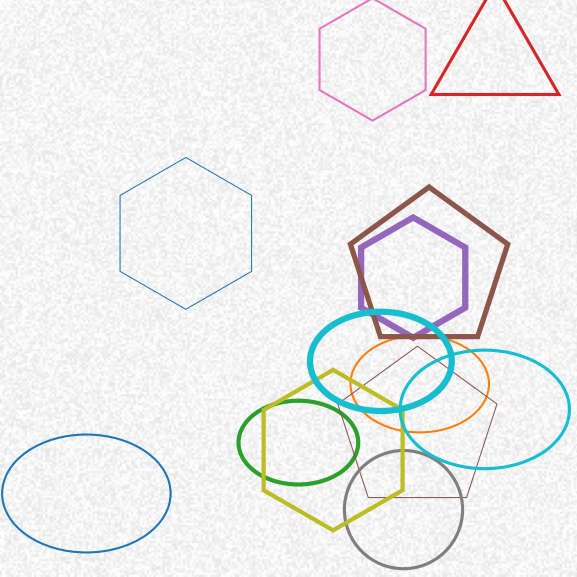[{"shape": "oval", "thickness": 1, "radius": 0.73, "center": [0.15, 0.145]}, {"shape": "hexagon", "thickness": 0.5, "radius": 0.66, "center": [0.322, 0.595]}, {"shape": "oval", "thickness": 1, "radius": 0.6, "center": [0.727, 0.334]}, {"shape": "oval", "thickness": 2, "radius": 0.52, "center": [0.517, 0.233]}, {"shape": "triangle", "thickness": 1.5, "radius": 0.64, "center": [0.857, 0.899]}, {"shape": "hexagon", "thickness": 3, "radius": 0.52, "center": [0.715, 0.518]}, {"shape": "pentagon", "thickness": 0.5, "radius": 0.72, "center": [0.723, 0.255]}, {"shape": "pentagon", "thickness": 2.5, "radius": 0.72, "center": [0.743, 0.532]}, {"shape": "hexagon", "thickness": 1, "radius": 0.53, "center": [0.645, 0.896]}, {"shape": "circle", "thickness": 1.5, "radius": 0.51, "center": [0.699, 0.117]}, {"shape": "hexagon", "thickness": 2, "radius": 0.69, "center": [0.577, 0.22]}, {"shape": "oval", "thickness": 1.5, "radius": 0.73, "center": [0.839, 0.29]}, {"shape": "oval", "thickness": 3, "radius": 0.61, "center": [0.66, 0.373]}]